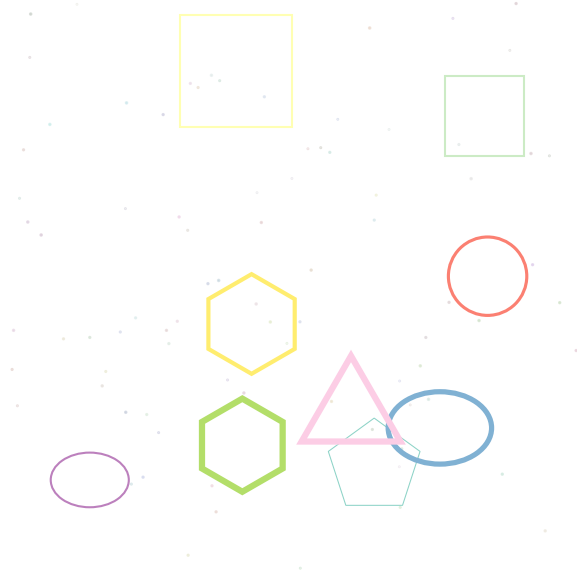[{"shape": "pentagon", "thickness": 0.5, "radius": 0.42, "center": [0.648, 0.192]}, {"shape": "square", "thickness": 1, "radius": 0.48, "center": [0.408, 0.876]}, {"shape": "circle", "thickness": 1.5, "radius": 0.34, "center": [0.844, 0.521]}, {"shape": "oval", "thickness": 2.5, "radius": 0.45, "center": [0.762, 0.258]}, {"shape": "hexagon", "thickness": 3, "radius": 0.4, "center": [0.42, 0.228]}, {"shape": "triangle", "thickness": 3, "radius": 0.49, "center": [0.608, 0.284]}, {"shape": "oval", "thickness": 1, "radius": 0.34, "center": [0.155, 0.168]}, {"shape": "square", "thickness": 1, "radius": 0.34, "center": [0.839, 0.798]}, {"shape": "hexagon", "thickness": 2, "radius": 0.43, "center": [0.436, 0.438]}]